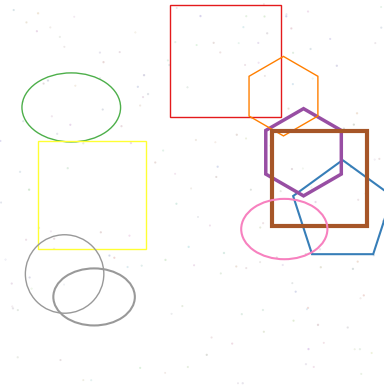[{"shape": "square", "thickness": 1, "radius": 0.73, "center": [0.586, 0.842]}, {"shape": "pentagon", "thickness": 1.5, "radius": 0.68, "center": [0.89, 0.449]}, {"shape": "oval", "thickness": 1, "radius": 0.64, "center": [0.185, 0.721]}, {"shape": "hexagon", "thickness": 2.5, "radius": 0.57, "center": [0.788, 0.605]}, {"shape": "hexagon", "thickness": 1, "radius": 0.52, "center": [0.736, 0.75]}, {"shape": "square", "thickness": 1, "radius": 0.7, "center": [0.239, 0.494]}, {"shape": "square", "thickness": 3, "radius": 0.62, "center": [0.83, 0.536]}, {"shape": "oval", "thickness": 1.5, "radius": 0.56, "center": [0.738, 0.405]}, {"shape": "circle", "thickness": 1, "radius": 0.51, "center": [0.168, 0.288]}, {"shape": "oval", "thickness": 1.5, "radius": 0.53, "center": [0.244, 0.229]}]